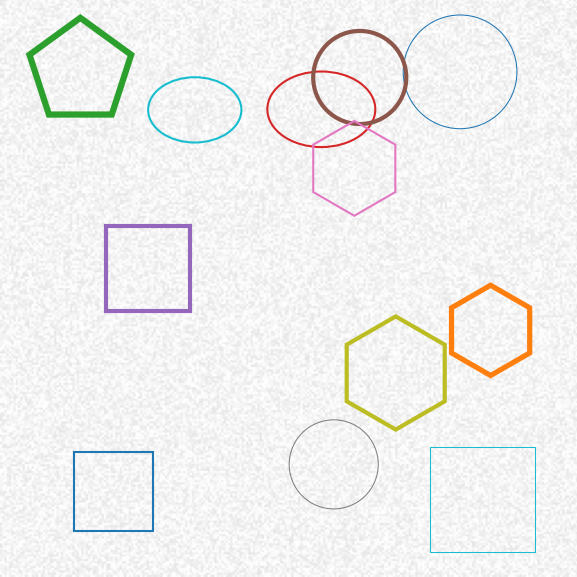[{"shape": "circle", "thickness": 0.5, "radius": 0.49, "center": [0.797, 0.875]}, {"shape": "square", "thickness": 1, "radius": 0.34, "center": [0.196, 0.148]}, {"shape": "hexagon", "thickness": 2.5, "radius": 0.39, "center": [0.85, 0.427]}, {"shape": "pentagon", "thickness": 3, "radius": 0.46, "center": [0.139, 0.876]}, {"shape": "oval", "thickness": 1, "radius": 0.47, "center": [0.556, 0.81]}, {"shape": "square", "thickness": 2, "radius": 0.37, "center": [0.256, 0.534]}, {"shape": "circle", "thickness": 2, "radius": 0.4, "center": [0.623, 0.865]}, {"shape": "hexagon", "thickness": 1, "radius": 0.41, "center": [0.613, 0.708]}, {"shape": "circle", "thickness": 0.5, "radius": 0.39, "center": [0.578, 0.195]}, {"shape": "hexagon", "thickness": 2, "radius": 0.49, "center": [0.685, 0.353]}, {"shape": "oval", "thickness": 1, "radius": 0.4, "center": [0.337, 0.809]}, {"shape": "square", "thickness": 0.5, "radius": 0.46, "center": [0.835, 0.134]}]